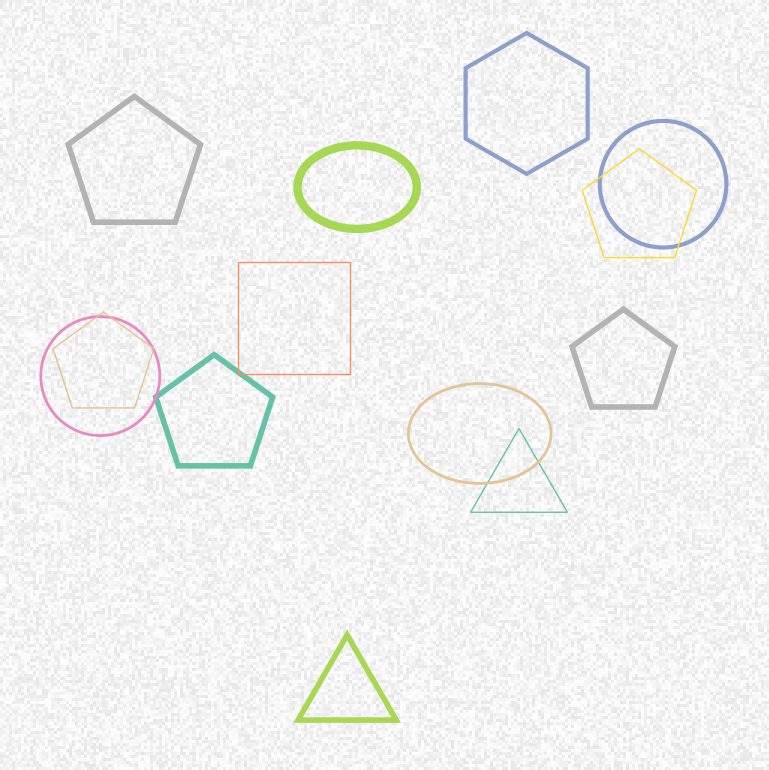[{"shape": "pentagon", "thickness": 2, "radius": 0.4, "center": [0.278, 0.46]}, {"shape": "triangle", "thickness": 0.5, "radius": 0.36, "center": [0.674, 0.371]}, {"shape": "square", "thickness": 0.5, "radius": 0.36, "center": [0.382, 0.587]}, {"shape": "hexagon", "thickness": 1.5, "radius": 0.46, "center": [0.684, 0.866]}, {"shape": "circle", "thickness": 1.5, "radius": 0.41, "center": [0.861, 0.761]}, {"shape": "circle", "thickness": 1, "radius": 0.39, "center": [0.13, 0.512]}, {"shape": "oval", "thickness": 3, "radius": 0.39, "center": [0.464, 0.757]}, {"shape": "triangle", "thickness": 2, "radius": 0.37, "center": [0.451, 0.102]}, {"shape": "pentagon", "thickness": 0.5, "radius": 0.39, "center": [0.83, 0.729]}, {"shape": "oval", "thickness": 1, "radius": 0.46, "center": [0.623, 0.437]}, {"shape": "pentagon", "thickness": 0.5, "radius": 0.34, "center": [0.134, 0.526]}, {"shape": "pentagon", "thickness": 2, "radius": 0.35, "center": [0.81, 0.528]}, {"shape": "pentagon", "thickness": 2, "radius": 0.45, "center": [0.174, 0.785]}]